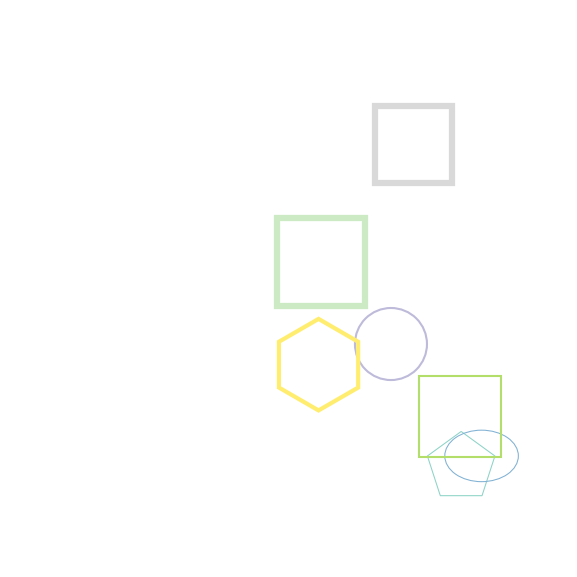[{"shape": "pentagon", "thickness": 0.5, "radius": 0.31, "center": [0.799, 0.191]}, {"shape": "circle", "thickness": 1, "radius": 0.31, "center": [0.677, 0.403]}, {"shape": "oval", "thickness": 0.5, "radius": 0.32, "center": [0.834, 0.21]}, {"shape": "square", "thickness": 1, "radius": 0.35, "center": [0.797, 0.278]}, {"shape": "square", "thickness": 3, "radius": 0.33, "center": [0.717, 0.749]}, {"shape": "square", "thickness": 3, "radius": 0.38, "center": [0.556, 0.545]}, {"shape": "hexagon", "thickness": 2, "radius": 0.4, "center": [0.552, 0.368]}]